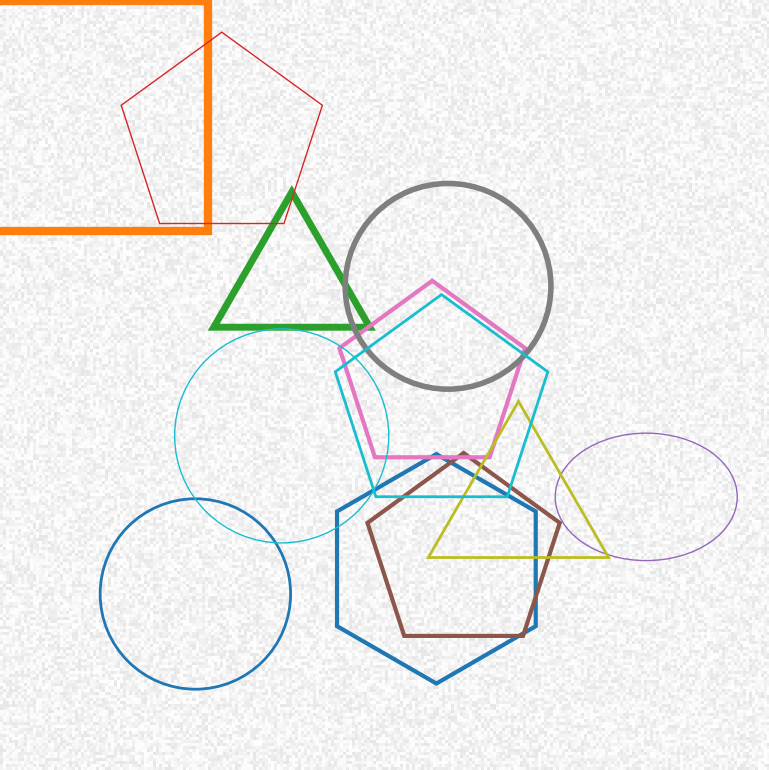[{"shape": "circle", "thickness": 1, "radius": 0.62, "center": [0.254, 0.229]}, {"shape": "hexagon", "thickness": 1.5, "radius": 0.74, "center": [0.567, 0.261]}, {"shape": "square", "thickness": 3, "radius": 0.75, "center": [0.121, 0.85]}, {"shape": "triangle", "thickness": 2.5, "radius": 0.59, "center": [0.379, 0.634]}, {"shape": "pentagon", "thickness": 0.5, "radius": 0.69, "center": [0.288, 0.821]}, {"shape": "oval", "thickness": 0.5, "radius": 0.59, "center": [0.839, 0.355]}, {"shape": "pentagon", "thickness": 1.5, "radius": 0.66, "center": [0.602, 0.28]}, {"shape": "pentagon", "thickness": 1.5, "radius": 0.63, "center": [0.561, 0.509]}, {"shape": "circle", "thickness": 2, "radius": 0.67, "center": [0.582, 0.628]}, {"shape": "triangle", "thickness": 1, "radius": 0.68, "center": [0.673, 0.344]}, {"shape": "circle", "thickness": 0.5, "radius": 0.7, "center": [0.366, 0.434]}, {"shape": "pentagon", "thickness": 1, "radius": 0.73, "center": [0.573, 0.472]}]